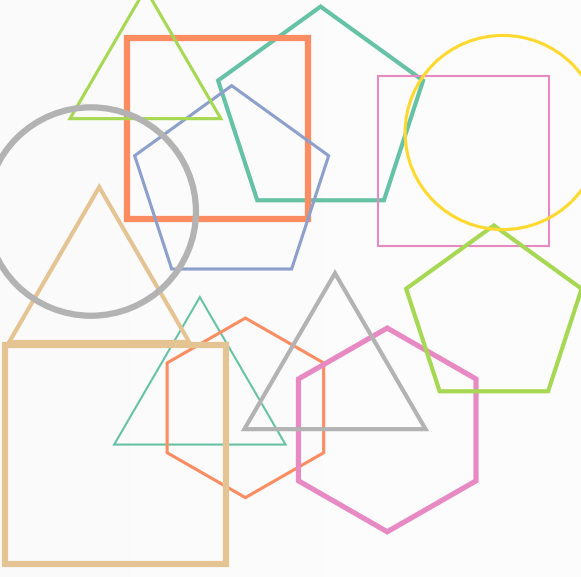[{"shape": "triangle", "thickness": 1, "radius": 0.85, "center": [0.344, 0.314]}, {"shape": "pentagon", "thickness": 2, "radius": 0.93, "center": [0.552, 0.802]}, {"shape": "hexagon", "thickness": 1.5, "radius": 0.78, "center": [0.422, 0.293]}, {"shape": "square", "thickness": 3, "radius": 0.78, "center": [0.374, 0.777]}, {"shape": "pentagon", "thickness": 1.5, "radius": 0.88, "center": [0.399, 0.675]}, {"shape": "hexagon", "thickness": 2.5, "radius": 0.88, "center": [0.666, 0.255]}, {"shape": "square", "thickness": 1, "radius": 0.73, "center": [0.798, 0.72]}, {"shape": "pentagon", "thickness": 2, "radius": 0.79, "center": [0.85, 0.45]}, {"shape": "triangle", "thickness": 1.5, "radius": 0.75, "center": [0.25, 0.869]}, {"shape": "circle", "thickness": 1.5, "radius": 0.84, "center": [0.865, 0.77]}, {"shape": "triangle", "thickness": 2, "radius": 0.89, "center": [0.171, 0.496]}, {"shape": "square", "thickness": 3, "radius": 0.95, "center": [0.198, 0.212]}, {"shape": "circle", "thickness": 3, "radius": 0.9, "center": [0.157, 0.633]}, {"shape": "triangle", "thickness": 2, "radius": 0.9, "center": [0.576, 0.346]}]